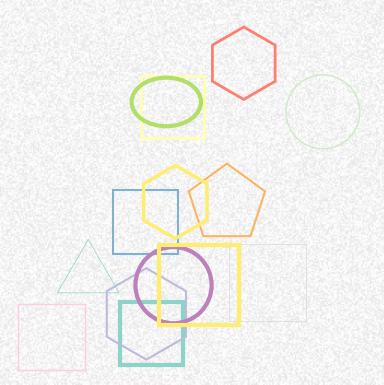[{"shape": "square", "thickness": 3, "radius": 0.41, "center": [0.393, 0.134]}, {"shape": "triangle", "thickness": 0.5, "radius": 0.46, "center": [0.229, 0.286]}, {"shape": "square", "thickness": 2, "radius": 0.4, "center": [0.448, 0.722]}, {"shape": "hexagon", "thickness": 1.5, "radius": 0.59, "center": [0.38, 0.185]}, {"shape": "hexagon", "thickness": 2, "radius": 0.47, "center": [0.633, 0.836]}, {"shape": "square", "thickness": 1.5, "radius": 0.42, "center": [0.377, 0.423]}, {"shape": "pentagon", "thickness": 1.5, "radius": 0.52, "center": [0.589, 0.471]}, {"shape": "oval", "thickness": 3, "radius": 0.45, "center": [0.432, 0.735]}, {"shape": "square", "thickness": 1, "radius": 0.43, "center": [0.134, 0.124]}, {"shape": "square", "thickness": 0.5, "radius": 0.5, "center": [0.694, 0.266]}, {"shape": "circle", "thickness": 3, "radius": 0.49, "center": [0.451, 0.259]}, {"shape": "circle", "thickness": 1, "radius": 0.48, "center": [0.839, 0.709]}, {"shape": "square", "thickness": 3, "radius": 0.52, "center": [0.517, 0.26]}, {"shape": "hexagon", "thickness": 2.5, "radius": 0.48, "center": [0.455, 0.475]}]